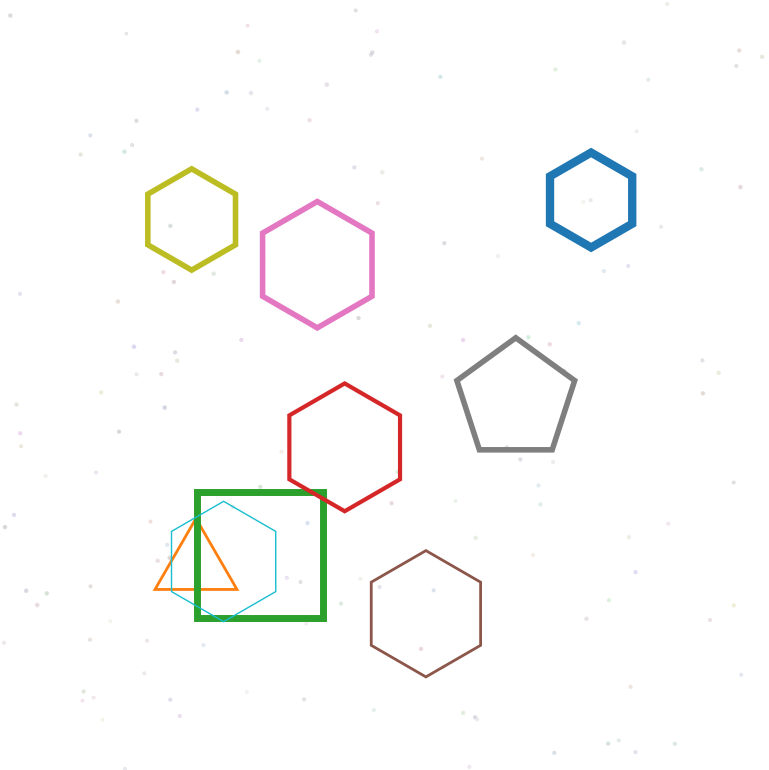[{"shape": "hexagon", "thickness": 3, "radius": 0.31, "center": [0.768, 0.74]}, {"shape": "triangle", "thickness": 1, "radius": 0.31, "center": [0.255, 0.265]}, {"shape": "square", "thickness": 2.5, "radius": 0.41, "center": [0.338, 0.28]}, {"shape": "hexagon", "thickness": 1.5, "radius": 0.41, "center": [0.448, 0.419]}, {"shape": "hexagon", "thickness": 1, "radius": 0.41, "center": [0.553, 0.203]}, {"shape": "hexagon", "thickness": 2, "radius": 0.41, "center": [0.412, 0.656]}, {"shape": "pentagon", "thickness": 2, "radius": 0.4, "center": [0.67, 0.481]}, {"shape": "hexagon", "thickness": 2, "radius": 0.33, "center": [0.249, 0.715]}, {"shape": "hexagon", "thickness": 0.5, "radius": 0.39, "center": [0.29, 0.271]}]